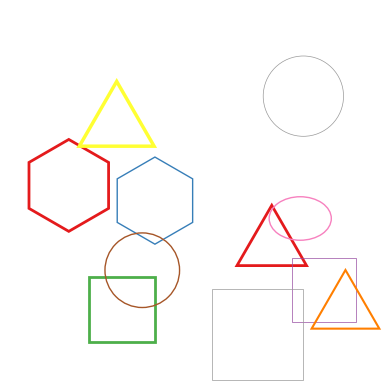[{"shape": "hexagon", "thickness": 2, "radius": 0.6, "center": [0.179, 0.518]}, {"shape": "triangle", "thickness": 2, "radius": 0.52, "center": [0.706, 0.362]}, {"shape": "hexagon", "thickness": 1, "radius": 0.57, "center": [0.402, 0.479]}, {"shape": "square", "thickness": 2, "radius": 0.43, "center": [0.317, 0.196]}, {"shape": "square", "thickness": 0.5, "radius": 0.41, "center": [0.841, 0.246]}, {"shape": "triangle", "thickness": 1.5, "radius": 0.51, "center": [0.897, 0.197]}, {"shape": "triangle", "thickness": 2.5, "radius": 0.56, "center": [0.303, 0.676]}, {"shape": "circle", "thickness": 1, "radius": 0.48, "center": [0.37, 0.298]}, {"shape": "oval", "thickness": 1, "radius": 0.4, "center": [0.78, 0.432]}, {"shape": "square", "thickness": 0.5, "radius": 0.59, "center": [0.67, 0.13]}, {"shape": "circle", "thickness": 0.5, "radius": 0.52, "center": [0.788, 0.75]}]